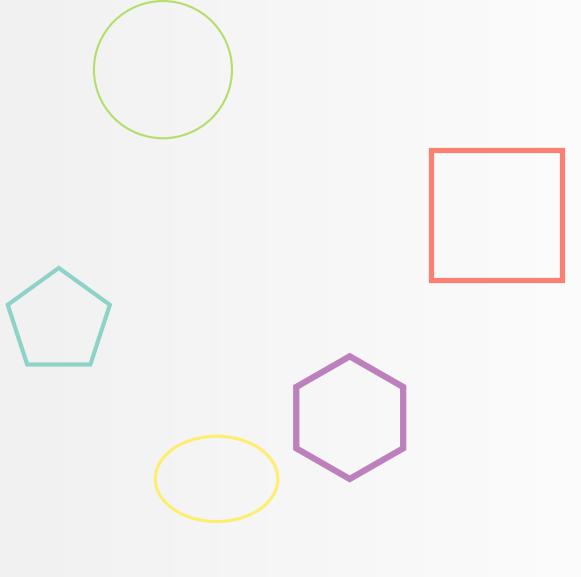[{"shape": "pentagon", "thickness": 2, "radius": 0.46, "center": [0.101, 0.443]}, {"shape": "square", "thickness": 2.5, "radius": 0.56, "center": [0.855, 0.626]}, {"shape": "circle", "thickness": 1, "radius": 0.59, "center": [0.28, 0.879]}, {"shape": "hexagon", "thickness": 3, "radius": 0.53, "center": [0.602, 0.276]}, {"shape": "oval", "thickness": 1.5, "radius": 0.53, "center": [0.373, 0.17]}]